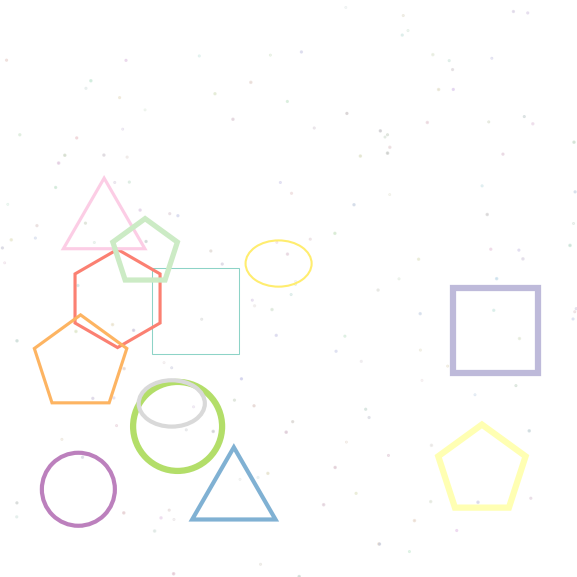[{"shape": "square", "thickness": 0.5, "radius": 0.38, "center": [0.338, 0.461]}, {"shape": "pentagon", "thickness": 3, "radius": 0.4, "center": [0.835, 0.184]}, {"shape": "square", "thickness": 3, "radius": 0.37, "center": [0.859, 0.427]}, {"shape": "hexagon", "thickness": 1.5, "radius": 0.43, "center": [0.204, 0.482]}, {"shape": "triangle", "thickness": 2, "radius": 0.42, "center": [0.405, 0.141]}, {"shape": "pentagon", "thickness": 1.5, "radius": 0.42, "center": [0.14, 0.37]}, {"shape": "circle", "thickness": 3, "radius": 0.39, "center": [0.308, 0.261]}, {"shape": "triangle", "thickness": 1.5, "radius": 0.41, "center": [0.18, 0.609]}, {"shape": "oval", "thickness": 2, "radius": 0.29, "center": [0.297, 0.301]}, {"shape": "circle", "thickness": 2, "radius": 0.32, "center": [0.136, 0.152]}, {"shape": "pentagon", "thickness": 2.5, "radius": 0.29, "center": [0.251, 0.562]}, {"shape": "oval", "thickness": 1, "radius": 0.29, "center": [0.482, 0.543]}]